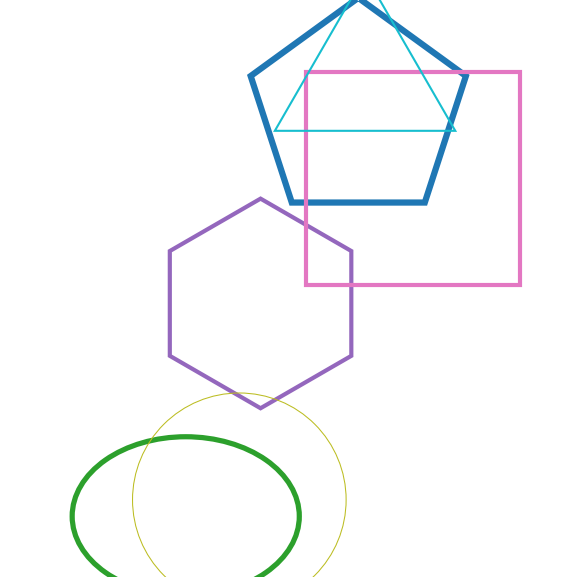[{"shape": "pentagon", "thickness": 3, "radius": 0.98, "center": [0.62, 0.807]}, {"shape": "oval", "thickness": 2.5, "radius": 0.98, "center": [0.322, 0.105]}, {"shape": "hexagon", "thickness": 2, "radius": 0.91, "center": [0.451, 0.474]}, {"shape": "square", "thickness": 2, "radius": 0.92, "center": [0.715, 0.69]}, {"shape": "circle", "thickness": 0.5, "radius": 0.92, "center": [0.414, 0.134]}, {"shape": "triangle", "thickness": 1, "radius": 0.9, "center": [0.632, 0.863]}]